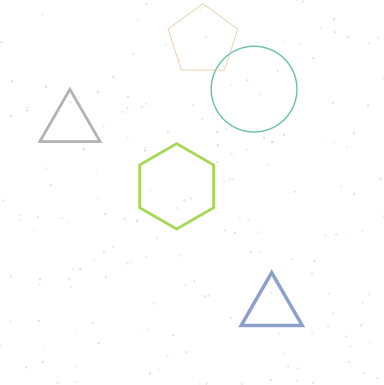[{"shape": "circle", "thickness": 1, "radius": 0.56, "center": [0.66, 0.769]}, {"shape": "triangle", "thickness": 2.5, "radius": 0.46, "center": [0.706, 0.2]}, {"shape": "hexagon", "thickness": 2, "radius": 0.55, "center": [0.459, 0.516]}, {"shape": "pentagon", "thickness": 0.5, "radius": 0.48, "center": [0.527, 0.895]}, {"shape": "triangle", "thickness": 2, "radius": 0.45, "center": [0.182, 0.678]}]